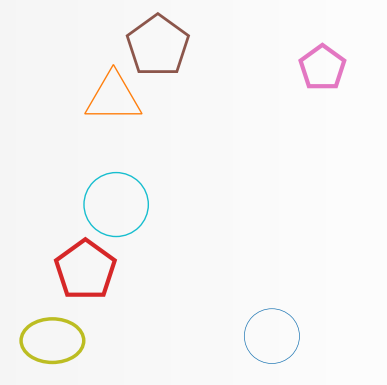[{"shape": "circle", "thickness": 0.5, "radius": 0.36, "center": [0.702, 0.127]}, {"shape": "triangle", "thickness": 1, "radius": 0.43, "center": [0.293, 0.747]}, {"shape": "pentagon", "thickness": 3, "radius": 0.4, "center": [0.22, 0.299]}, {"shape": "pentagon", "thickness": 2, "radius": 0.42, "center": [0.407, 0.881]}, {"shape": "pentagon", "thickness": 3, "radius": 0.3, "center": [0.832, 0.824]}, {"shape": "oval", "thickness": 2.5, "radius": 0.4, "center": [0.135, 0.115]}, {"shape": "circle", "thickness": 1, "radius": 0.42, "center": [0.3, 0.469]}]